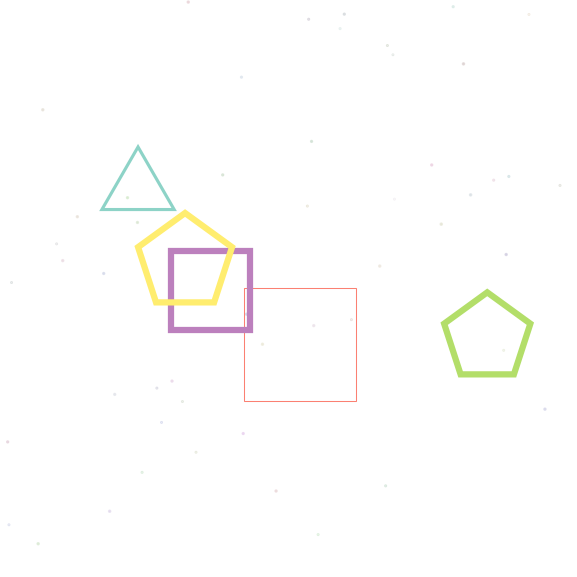[{"shape": "triangle", "thickness": 1.5, "radius": 0.36, "center": [0.239, 0.672]}, {"shape": "square", "thickness": 0.5, "radius": 0.49, "center": [0.519, 0.402]}, {"shape": "pentagon", "thickness": 3, "radius": 0.39, "center": [0.844, 0.414]}, {"shape": "square", "thickness": 3, "radius": 0.34, "center": [0.365, 0.496]}, {"shape": "pentagon", "thickness": 3, "radius": 0.43, "center": [0.32, 0.545]}]